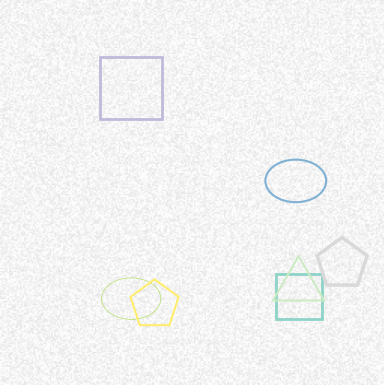[{"shape": "square", "thickness": 2, "radius": 0.3, "center": [0.776, 0.23]}, {"shape": "square", "thickness": 2, "radius": 0.4, "center": [0.34, 0.771]}, {"shape": "oval", "thickness": 1.5, "radius": 0.39, "center": [0.768, 0.53]}, {"shape": "oval", "thickness": 0.5, "radius": 0.39, "center": [0.341, 0.224]}, {"shape": "pentagon", "thickness": 2.5, "radius": 0.34, "center": [0.889, 0.315]}, {"shape": "triangle", "thickness": 1.5, "radius": 0.38, "center": [0.776, 0.258]}, {"shape": "pentagon", "thickness": 1.5, "radius": 0.33, "center": [0.402, 0.209]}]